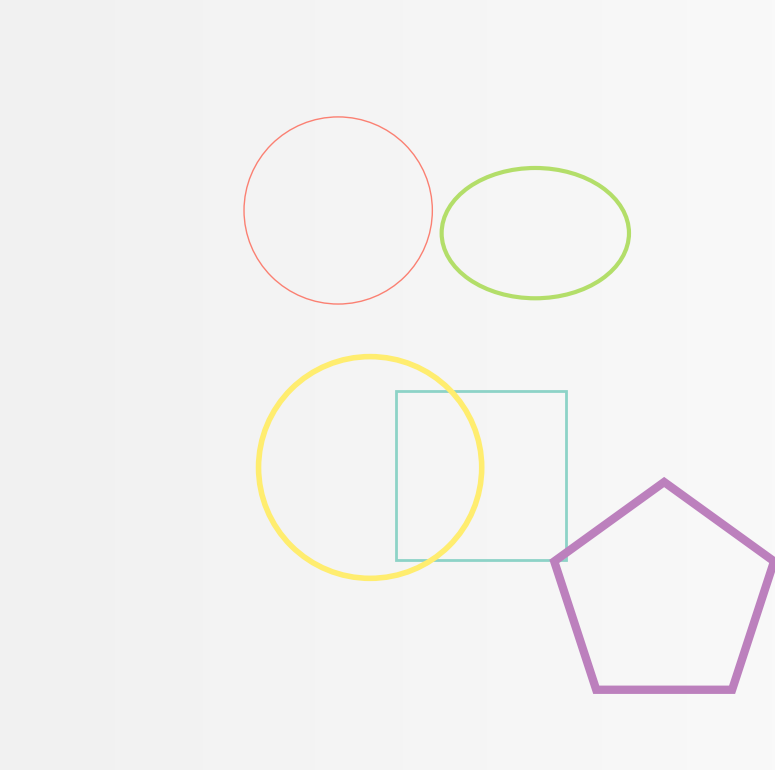[{"shape": "square", "thickness": 1, "radius": 0.55, "center": [0.621, 0.383]}, {"shape": "circle", "thickness": 0.5, "radius": 0.61, "center": [0.436, 0.727]}, {"shape": "oval", "thickness": 1.5, "radius": 0.6, "center": [0.691, 0.697]}, {"shape": "pentagon", "thickness": 3, "radius": 0.75, "center": [0.857, 0.225]}, {"shape": "circle", "thickness": 2, "radius": 0.72, "center": [0.478, 0.393]}]